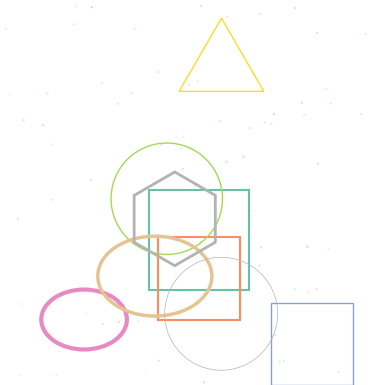[{"shape": "square", "thickness": 1.5, "radius": 0.65, "center": [0.517, 0.377]}, {"shape": "square", "thickness": 1.5, "radius": 0.54, "center": [0.517, 0.276]}, {"shape": "square", "thickness": 1, "radius": 0.53, "center": [0.81, 0.106]}, {"shape": "oval", "thickness": 3, "radius": 0.56, "center": [0.218, 0.17]}, {"shape": "circle", "thickness": 1, "radius": 0.72, "center": [0.433, 0.484]}, {"shape": "triangle", "thickness": 1, "radius": 0.63, "center": [0.575, 0.826]}, {"shape": "oval", "thickness": 2.5, "radius": 0.74, "center": [0.402, 0.283]}, {"shape": "hexagon", "thickness": 2, "radius": 0.61, "center": [0.454, 0.432]}, {"shape": "circle", "thickness": 0.5, "radius": 0.73, "center": [0.575, 0.185]}]